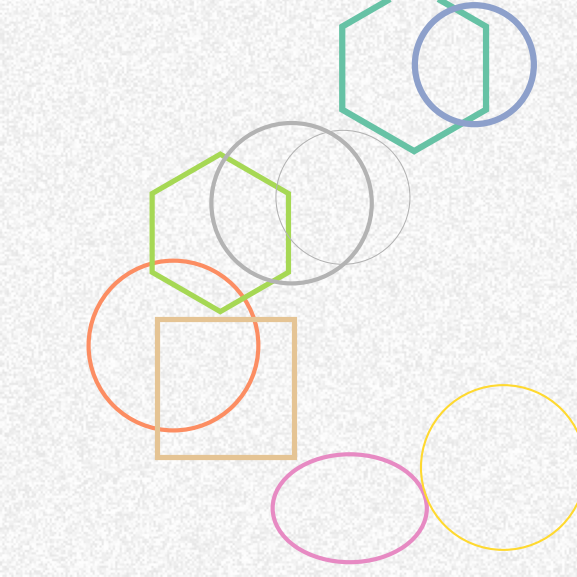[{"shape": "hexagon", "thickness": 3, "radius": 0.72, "center": [0.717, 0.881]}, {"shape": "circle", "thickness": 2, "radius": 0.73, "center": [0.3, 0.401]}, {"shape": "circle", "thickness": 3, "radius": 0.52, "center": [0.821, 0.887]}, {"shape": "oval", "thickness": 2, "radius": 0.67, "center": [0.606, 0.119]}, {"shape": "hexagon", "thickness": 2.5, "radius": 0.68, "center": [0.381, 0.596]}, {"shape": "circle", "thickness": 1, "radius": 0.71, "center": [0.872, 0.19]}, {"shape": "square", "thickness": 2.5, "radius": 0.59, "center": [0.39, 0.327]}, {"shape": "circle", "thickness": 0.5, "radius": 0.58, "center": [0.594, 0.657]}, {"shape": "circle", "thickness": 2, "radius": 0.69, "center": [0.505, 0.647]}]